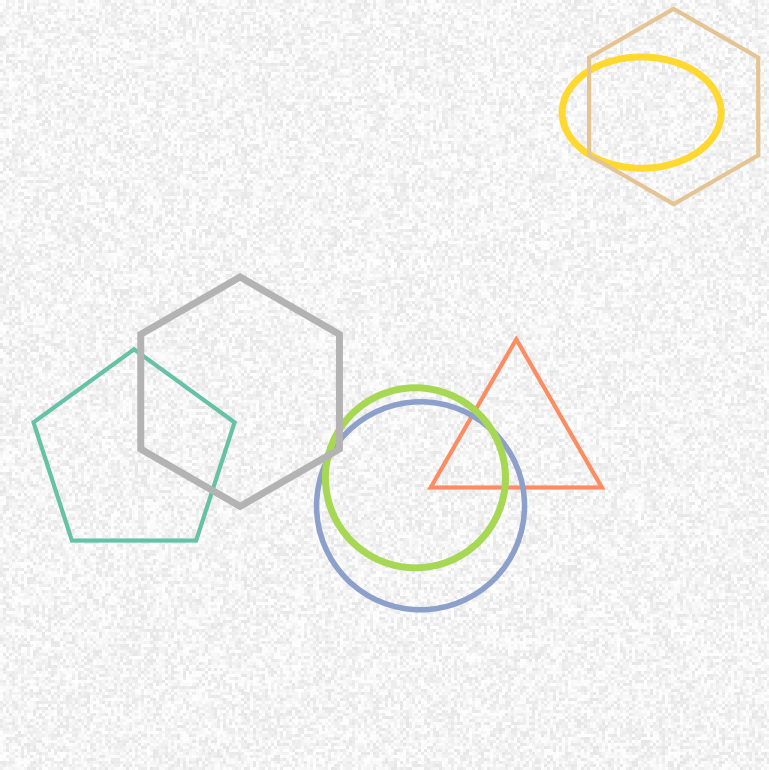[{"shape": "pentagon", "thickness": 1.5, "radius": 0.69, "center": [0.174, 0.409]}, {"shape": "triangle", "thickness": 1.5, "radius": 0.64, "center": [0.67, 0.431]}, {"shape": "circle", "thickness": 2, "radius": 0.68, "center": [0.546, 0.343]}, {"shape": "circle", "thickness": 2.5, "radius": 0.58, "center": [0.54, 0.379]}, {"shape": "oval", "thickness": 2.5, "radius": 0.52, "center": [0.833, 0.854]}, {"shape": "hexagon", "thickness": 1.5, "radius": 0.63, "center": [0.875, 0.862]}, {"shape": "hexagon", "thickness": 2.5, "radius": 0.74, "center": [0.312, 0.491]}]